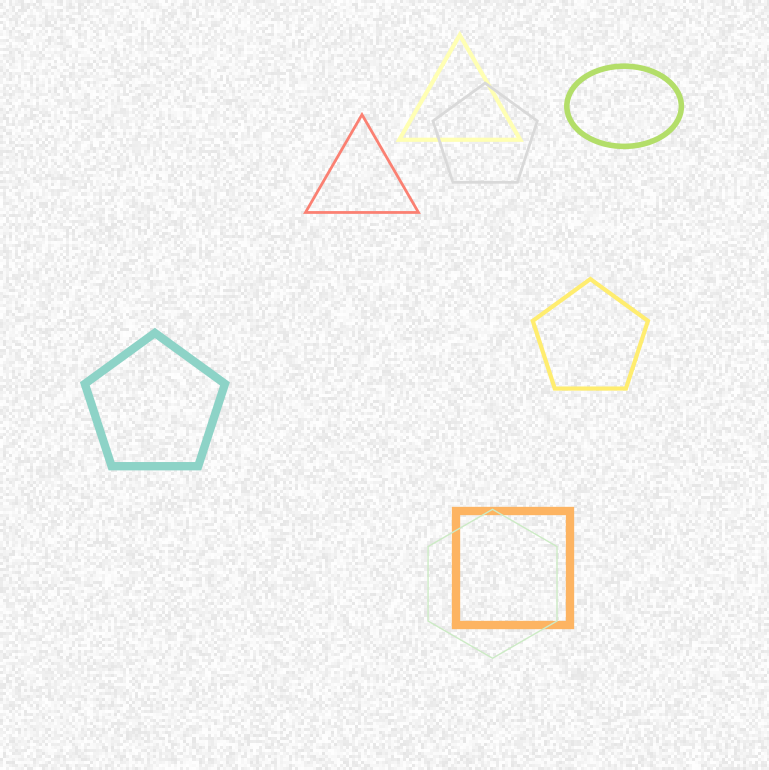[{"shape": "pentagon", "thickness": 3, "radius": 0.48, "center": [0.201, 0.472]}, {"shape": "triangle", "thickness": 1.5, "radius": 0.45, "center": [0.597, 0.864]}, {"shape": "triangle", "thickness": 1, "radius": 0.42, "center": [0.47, 0.766]}, {"shape": "square", "thickness": 3, "radius": 0.37, "center": [0.666, 0.262]}, {"shape": "oval", "thickness": 2, "radius": 0.37, "center": [0.811, 0.862]}, {"shape": "pentagon", "thickness": 1, "radius": 0.36, "center": [0.63, 0.821]}, {"shape": "hexagon", "thickness": 0.5, "radius": 0.48, "center": [0.64, 0.242]}, {"shape": "pentagon", "thickness": 1.5, "radius": 0.39, "center": [0.767, 0.559]}]